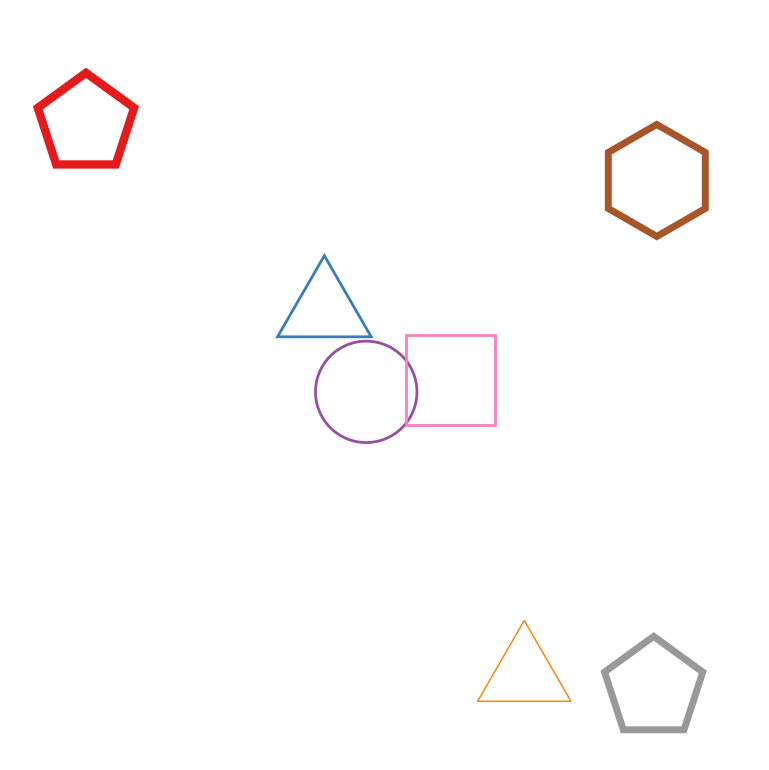[{"shape": "pentagon", "thickness": 3, "radius": 0.33, "center": [0.112, 0.84]}, {"shape": "triangle", "thickness": 1, "radius": 0.35, "center": [0.421, 0.598]}, {"shape": "circle", "thickness": 1, "radius": 0.33, "center": [0.476, 0.491]}, {"shape": "triangle", "thickness": 0.5, "radius": 0.35, "center": [0.681, 0.124]}, {"shape": "hexagon", "thickness": 2.5, "radius": 0.36, "center": [0.853, 0.766]}, {"shape": "square", "thickness": 1, "radius": 0.29, "center": [0.585, 0.507]}, {"shape": "pentagon", "thickness": 2.5, "radius": 0.34, "center": [0.849, 0.106]}]